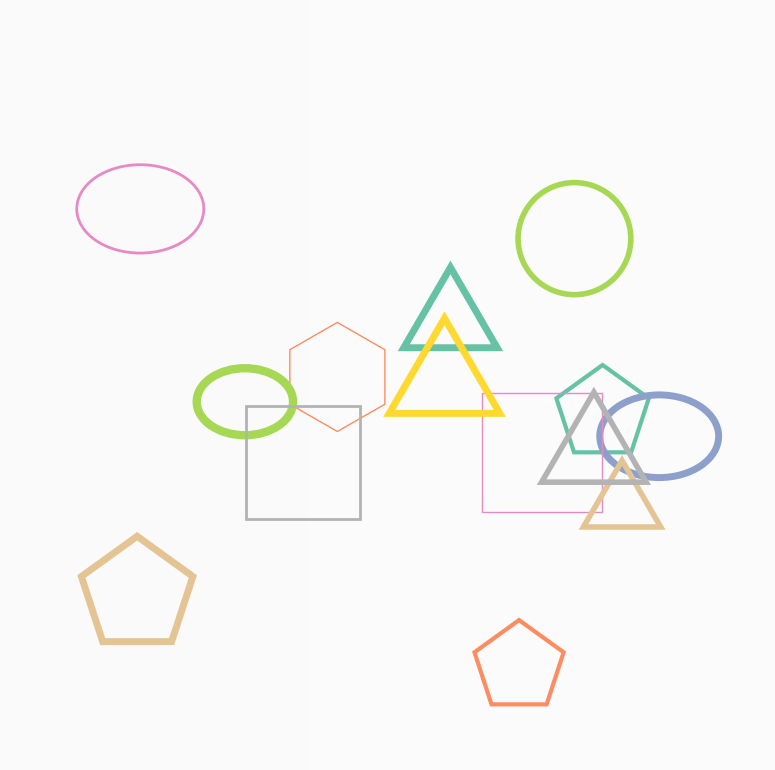[{"shape": "pentagon", "thickness": 1.5, "radius": 0.31, "center": [0.778, 0.463]}, {"shape": "triangle", "thickness": 2.5, "radius": 0.35, "center": [0.581, 0.583]}, {"shape": "hexagon", "thickness": 0.5, "radius": 0.35, "center": [0.435, 0.51]}, {"shape": "pentagon", "thickness": 1.5, "radius": 0.3, "center": [0.67, 0.134]}, {"shape": "oval", "thickness": 2.5, "radius": 0.38, "center": [0.851, 0.433]}, {"shape": "oval", "thickness": 1, "radius": 0.41, "center": [0.181, 0.729]}, {"shape": "square", "thickness": 0.5, "radius": 0.39, "center": [0.699, 0.413]}, {"shape": "circle", "thickness": 2, "radius": 0.36, "center": [0.741, 0.69]}, {"shape": "oval", "thickness": 3, "radius": 0.31, "center": [0.316, 0.478]}, {"shape": "triangle", "thickness": 2.5, "radius": 0.41, "center": [0.574, 0.504]}, {"shape": "triangle", "thickness": 2, "radius": 0.29, "center": [0.803, 0.344]}, {"shape": "pentagon", "thickness": 2.5, "radius": 0.38, "center": [0.177, 0.228]}, {"shape": "square", "thickness": 1, "radius": 0.37, "center": [0.391, 0.4]}, {"shape": "triangle", "thickness": 2, "radius": 0.39, "center": [0.766, 0.413]}]